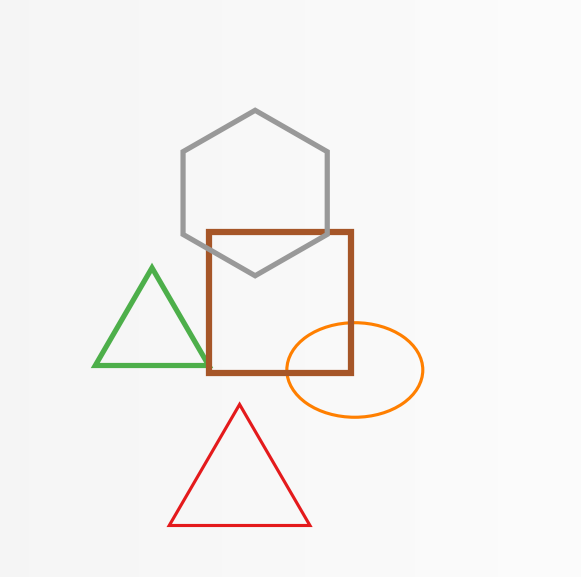[{"shape": "triangle", "thickness": 1.5, "radius": 0.7, "center": [0.412, 0.159]}, {"shape": "triangle", "thickness": 2.5, "radius": 0.56, "center": [0.262, 0.423]}, {"shape": "oval", "thickness": 1.5, "radius": 0.58, "center": [0.61, 0.358]}, {"shape": "square", "thickness": 3, "radius": 0.61, "center": [0.481, 0.476]}, {"shape": "hexagon", "thickness": 2.5, "radius": 0.72, "center": [0.439, 0.665]}]